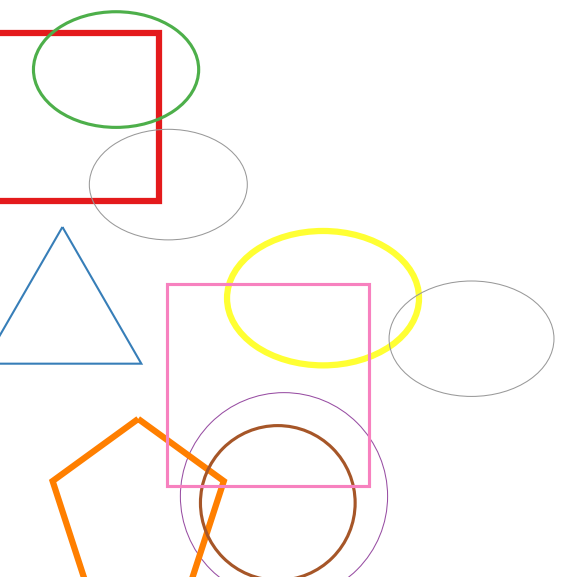[{"shape": "square", "thickness": 3, "radius": 0.73, "center": [0.13, 0.797]}, {"shape": "triangle", "thickness": 1, "radius": 0.79, "center": [0.108, 0.448]}, {"shape": "oval", "thickness": 1.5, "radius": 0.72, "center": [0.201, 0.879]}, {"shape": "circle", "thickness": 0.5, "radius": 0.9, "center": [0.492, 0.14]}, {"shape": "pentagon", "thickness": 3, "radius": 0.78, "center": [0.239, 0.118]}, {"shape": "oval", "thickness": 3, "radius": 0.83, "center": [0.559, 0.483]}, {"shape": "circle", "thickness": 1.5, "radius": 0.67, "center": [0.481, 0.128]}, {"shape": "square", "thickness": 1.5, "radius": 0.87, "center": [0.464, 0.333]}, {"shape": "oval", "thickness": 0.5, "radius": 0.68, "center": [0.291, 0.679]}, {"shape": "oval", "thickness": 0.5, "radius": 0.71, "center": [0.816, 0.413]}]